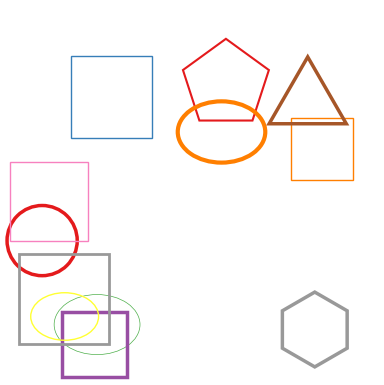[{"shape": "circle", "thickness": 2.5, "radius": 0.46, "center": [0.109, 0.375]}, {"shape": "pentagon", "thickness": 1.5, "radius": 0.59, "center": [0.587, 0.782]}, {"shape": "square", "thickness": 1, "radius": 0.53, "center": [0.29, 0.748]}, {"shape": "oval", "thickness": 0.5, "radius": 0.56, "center": [0.252, 0.157]}, {"shape": "square", "thickness": 2.5, "radius": 0.42, "center": [0.246, 0.106]}, {"shape": "square", "thickness": 1, "radius": 0.4, "center": [0.835, 0.612]}, {"shape": "oval", "thickness": 3, "radius": 0.57, "center": [0.575, 0.657]}, {"shape": "oval", "thickness": 1, "radius": 0.44, "center": [0.168, 0.178]}, {"shape": "triangle", "thickness": 2.5, "radius": 0.58, "center": [0.799, 0.736]}, {"shape": "square", "thickness": 1, "radius": 0.51, "center": [0.126, 0.476]}, {"shape": "square", "thickness": 2, "radius": 0.59, "center": [0.167, 0.224]}, {"shape": "hexagon", "thickness": 2.5, "radius": 0.49, "center": [0.818, 0.144]}]